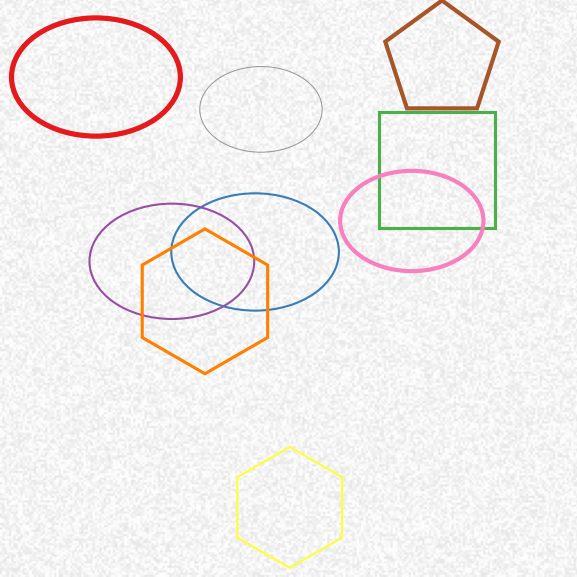[{"shape": "oval", "thickness": 2.5, "radius": 0.73, "center": [0.166, 0.866]}, {"shape": "oval", "thickness": 1, "radius": 0.73, "center": [0.442, 0.563]}, {"shape": "square", "thickness": 1.5, "radius": 0.5, "center": [0.757, 0.705]}, {"shape": "oval", "thickness": 1, "radius": 0.71, "center": [0.298, 0.547]}, {"shape": "hexagon", "thickness": 1.5, "radius": 0.63, "center": [0.355, 0.477]}, {"shape": "hexagon", "thickness": 1, "radius": 0.52, "center": [0.502, 0.121]}, {"shape": "pentagon", "thickness": 2, "radius": 0.52, "center": [0.765, 0.895]}, {"shape": "oval", "thickness": 2, "radius": 0.62, "center": [0.713, 0.616]}, {"shape": "oval", "thickness": 0.5, "radius": 0.53, "center": [0.452, 0.81]}]